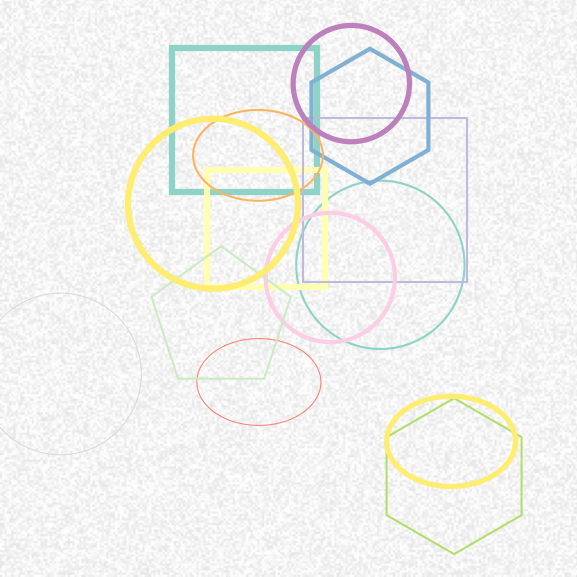[{"shape": "circle", "thickness": 1, "radius": 0.73, "center": [0.659, 0.541]}, {"shape": "square", "thickness": 3, "radius": 0.63, "center": [0.423, 0.792]}, {"shape": "square", "thickness": 3, "radius": 0.51, "center": [0.46, 0.604]}, {"shape": "square", "thickness": 1, "radius": 0.71, "center": [0.667, 0.653]}, {"shape": "oval", "thickness": 0.5, "radius": 0.54, "center": [0.448, 0.338]}, {"shape": "hexagon", "thickness": 2, "radius": 0.58, "center": [0.641, 0.798]}, {"shape": "oval", "thickness": 1, "radius": 0.56, "center": [0.447, 0.73]}, {"shape": "hexagon", "thickness": 1, "radius": 0.67, "center": [0.786, 0.175]}, {"shape": "circle", "thickness": 2, "radius": 0.56, "center": [0.572, 0.519]}, {"shape": "circle", "thickness": 0.5, "radius": 0.7, "center": [0.105, 0.352]}, {"shape": "circle", "thickness": 2.5, "radius": 0.5, "center": [0.608, 0.854]}, {"shape": "pentagon", "thickness": 1, "radius": 0.63, "center": [0.383, 0.446]}, {"shape": "oval", "thickness": 2.5, "radius": 0.56, "center": [0.781, 0.235]}, {"shape": "circle", "thickness": 3, "radius": 0.74, "center": [0.369, 0.646]}]